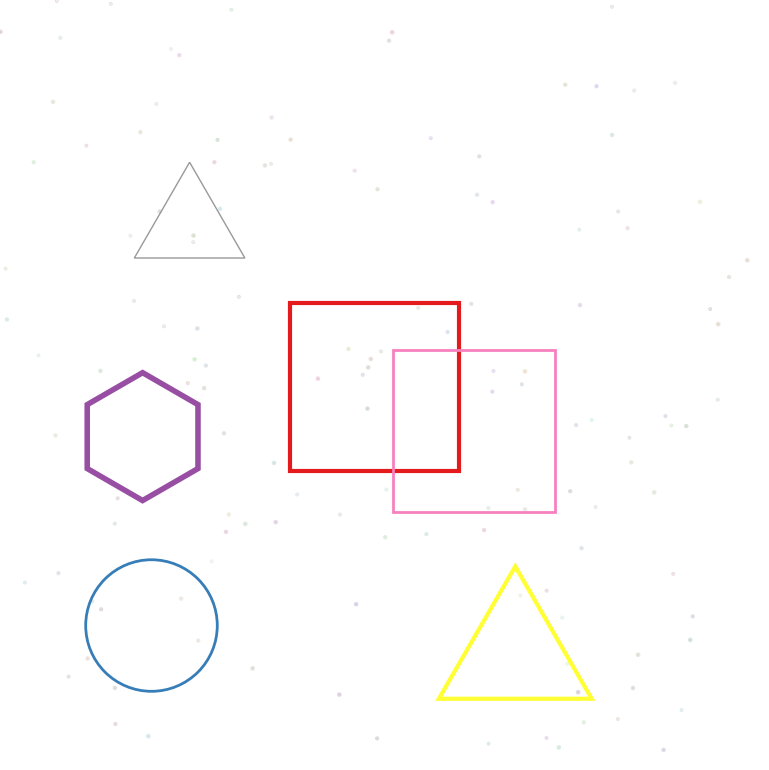[{"shape": "square", "thickness": 1.5, "radius": 0.55, "center": [0.486, 0.497]}, {"shape": "circle", "thickness": 1, "radius": 0.43, "center": [0.197, 0.188]}, {"shape": "hexagon", "thickness": 2, "radius": 0.42, "center": [0.185, 0.433]}, {"shape": "triangle", "thickness": 1.5, "radius": 0.57, "center": [0.669, 0.15]}, {"shape": "square", "thickness": 1, "radius": 0.53, "center": [0.616, 0.44]}, {"shape": "triangle", "thickness": 0.5, "radius": 0.41, "center": [0.246, 0.706]}]